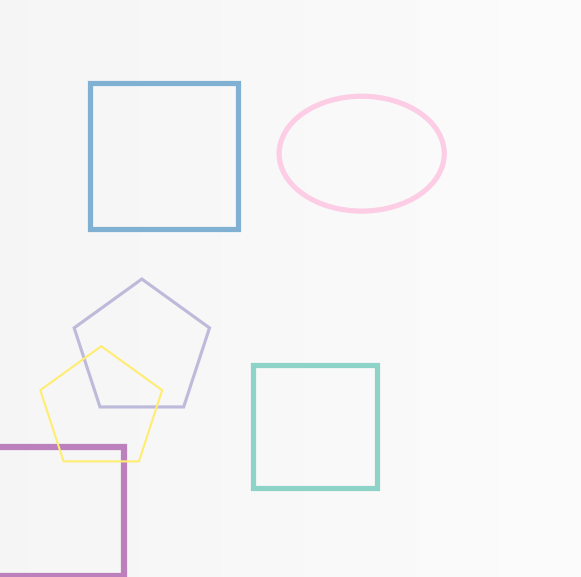[{"shape": "square", "thickness": 2.5, "radius": 0.53, "center": [0.543, 0.26]}, {"shape": "pentagon", "thickness": 1.5, "radius": 0.61, "center": [0.244, 0.394]}, {"shape": "square", "thickness": 2.5, "radius": 0.63, "center": [0.282, 0.729]}, {"shape": "oval", "thickness": 2.5, "radius": 0.71, "center": [0.622, 0.733]}, {"shape": "square", "thickness": 3, "radius": 0.56, "center": [0.1, 0.114]}, {"shape": "pentagon", "thickness": 1, "radius": 0.55, "center": [0.174, 0.289]}]